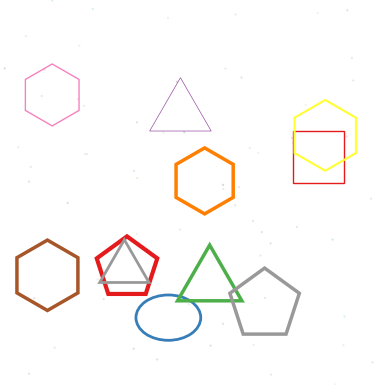[{"shape": "square", "thickness": 1, "radius": 0.33, "center": [0.827, 0.592]}, {"shape": "pentagon", "thickness": 3, "radius": 0.41, "center": [0.33, 0.303]}, {"shape": "oval", "thickness": 2, "radius": 0.42, "center": [0.437, 0.175]}, {"shape": "triangle", "thickness": 2.5, "radius": 0.48, "center": [0.545, 0.267]}, {"shape": "triangle", "thickness": 0.5, "radius": 0.46, "center": [0.469, 0.706]}, {"shape": "hexagon", "thickness": 2.5, "radius": 0.43, "center": [0.532, 0.53]}, {"shape": "hexagon", "thickness": 1.5, "radius": 0.46, "center": [0.845, 0.648]}, {"shape": "hexagon", "thickness": 2.5, "radius": 0.46, "center": [0.123, 0.285]}, {"shape": "hexagon", "thickness": 1, "radius": 0.4, "center": [0.136, 0.753]}, {"shape": "triangle", "thickness": 2, "radius": 0.37, "center": [0.323, 0.303]}, {"shape": "pentagon", "thickness": 2.5, "radius": 0.47, "center": [0.687, 0.209]}]